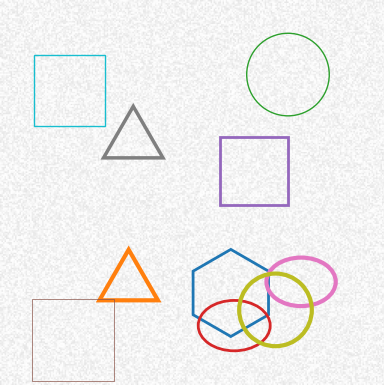[{"shape": "hexagon", "thickness": 2, "radius": 0.57, "center": [0.599, 0.239]}, {"shape": "triangle", "thickness": 3, "radius": 0.44, "center": [0.334, 0.264]}, {"shape": "circle", "thickness": 1, "radius": 0.54, "center": [0.748, 0.806]}, {"shape": "oval", "thickness": 2, "radius": 0.47, "center": [0.608, 0.154]}, {"shape": "square", "thickness": 2, "radius": 0.44, "center": [0.66, 0.555]}, {"shape": "square", "thickness": 0.5, "radius": 0.53, "center": [0.189, 0.116]}, {"shape": "oval", "thickness": 3, "radius": 0.45, "center": [0.782, 0.268]}, {"shape": "triangle", "thickness": 2.5, "radius": 0.45, "center": [0.346, 0.635]}, {"shape": "circle", "thickness": 3, "radius": 0.47, "center": [0.716, 0.195]}, {"shape": "square", "thickness": 1, "radius": 0.46, "center": [0.18, 0.765]}]